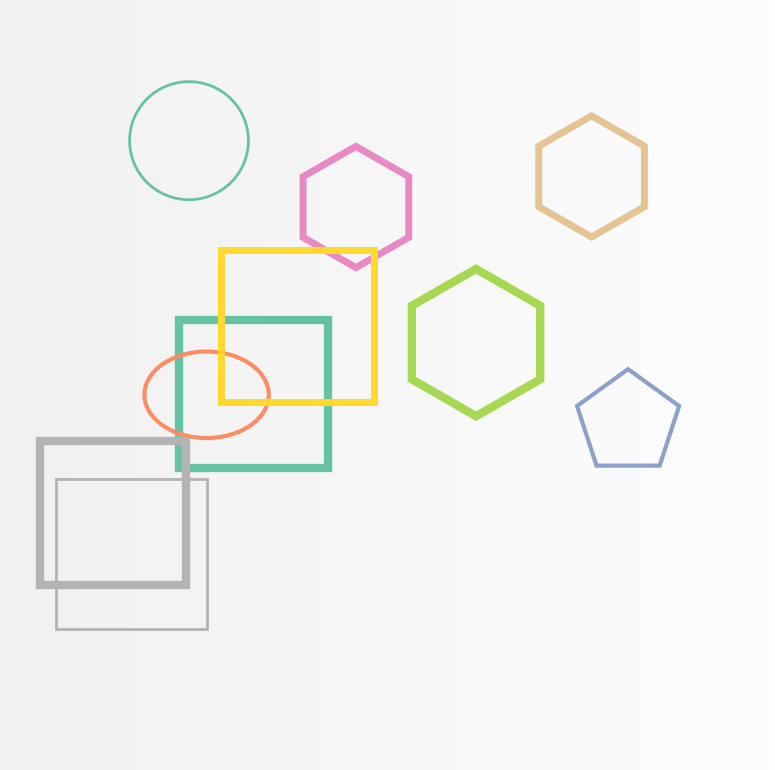[{"shape": "circle", "thickness": 1, "radius": 0.38, "center": [0.244, 0.817]}, {"shape": "square", "thickness": 3, "radius": 0.48, "center": [0.327, 0.488]}, {"shape": "oval", "thickness": 1.5, "radius": 0.4, "center": [0.267, 0.487]}, {"shape": "pentagon", "thickness": 1.5, "radius": 0.35, "center": [0.81, 0.451]}, {"shape": "hexagon", "thickness": 2.5, "radius": 0.39, "center": [0.459, 0.731]}, {"shape": "hexagon", "thickness": 3, "radius": 0.48, "center": [0.614, 0.555]}, {"shape": "square", "thickness": 2.5, "radius": 0.49, "center": [0.383, 0.577]}, {"shape": "hexagon", "thickness": 2.5, "radius": 0.39, "center": [0.763, 0.771]}, {"shape": "square", "thickness": 1, "radius": 0.49, "center": [0.17, 0.281]}, {"shape": "square", "thickness": 3, "radius": 0.47, "center": [0.146, 0.333]}]